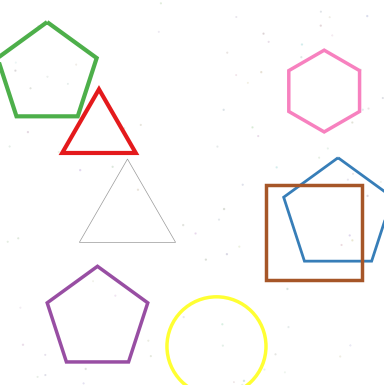[{"shape": "triangle", "thickness": 3, "radius": 0.55, "center": [0.257, 0.658]}, {"shape": "pentagon", "thickness": 2, "radius": 0.74, "center": [0.878, 0.442]}, {"shape": "pentagon", "thickness": 3, "radius": 0.68, "center": [0.122, 0.807]}, {"shape": "pentagon", "thickness": 2.5, "radius": 0.69, "center": [0.253, 0.171]}, {"shape": "circle", "thickness": 2.5, "radius": 0.64, "center": [0.562, 0.1]}, {"shape": "square", "thickness": 2.5, "radius": 0.62, "center": [0.816, 0.396]}, {"shape": "hexagon", "thickness": 2.5, "radius": 0.53, "center": [0.842, 0.764]}, {"shape": "triangle", "thickness": 0.5, "radius": 0.72, "center": [0.331, 0.443]}]